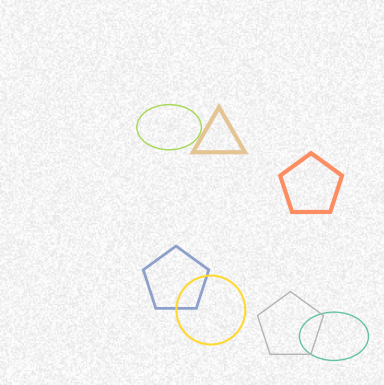[{"shape": "oval", "thickness": 1, "radius": 0.45, "center": [0.867, 0.127]}, {"shape": "pentagon", "thickness": 3, "radius": 0.42, "center": [0.808, 0.518]}, {"shape": "pentagon", "thickness": 2, "radius": 0.45, "center": [0.457, 0.271]}, {"shape": "oval", "thickness": 1, "radius": 0.42, "center": [0.439, 0.67]}, {"shape": "circle", "thickness": 1.5, "radius": 0.45, "center": [0.548, 0.195]}, {"shape": "triangle", "thickness": 3, "radius": 0.39, "center": [0.569, 0.644]}, {"shape": "pentagon", "thickness": 1, "radius": 0.45, "center": [0.755, 0.153]}]